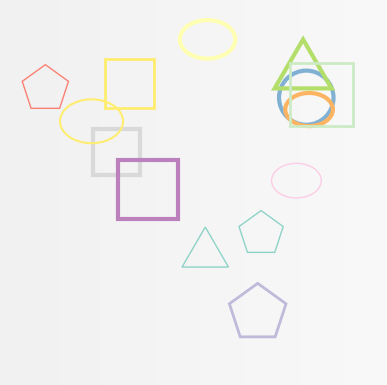[{"shape": "pentagon", "thickness": 1, "radius": 0.3, "center": [0.674, 0.393]}, {"shape": "triangle", "thickness": 1, "radius": 0.35, "center": [0.53, 0.341]}, {"shape": "oval", "thickness": 3, "radius": 0.36, "center": [0.536, 0.898]}, {"shape": "pentagon", "thickness": 2, "radius": 0.38, "center": [0.665, 0.187]}, {"shape": "pentagon", "thickness": 1, "radius": 0.31, "center": [0.117, 0.769]}, {"shape": "circle", "thickness": 3, "radius": 0.35, "center": [0.79, 0.746]}, {"shape": "oval", "thickness": 3, "radius": 0.31, "center": [0.798, 0.716]}, {"shape": "triangle", "thickness": 3, "radius": 0.42, "center": [0.782, 0.813]}, {"shape": "oval", "thickness": 1, "radius": 0.32, "center": [0.765, 0.531]}, {"shape": "square", "thickness": 3, "radius": 0.3, "center": [0.302, 0.605]}, {"shape": "square", "thickness": 3, "radius": 0.39, "center": [0.382, 0.507]}, {"shape": "square", "thickness": 2, "radius": 0.41, "center": [0.83, 0.755]}, {"shape": "oval", "thickness": 1.5, "radius": 0.41, "center": [0.236, 0.685]}, {"shape": "square", "thickness": 2, "radius": 0.32, "center": [0.334, 0.782]}]